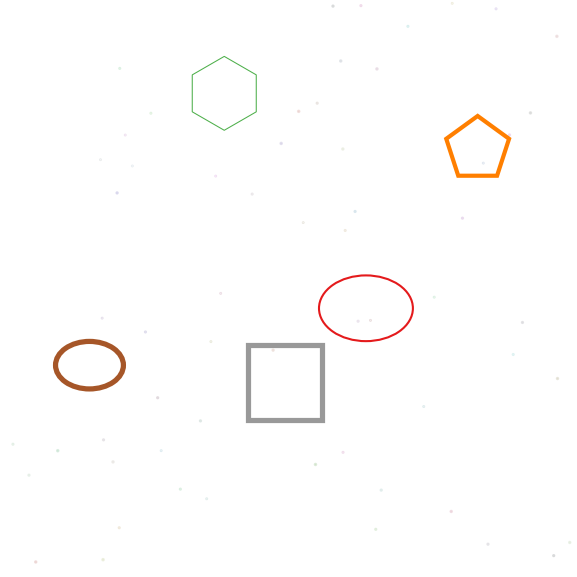[{"shape": "oval", "thickness": 1, "radius": 0.41, "center": [0.634, 0.465]}, {"shape": "hexagon", "thickness": 0.5, "radius": 0.32, "center": [0.388, 0.838]}, {"shape": "pentagon", "thickness": 2, "radius": 0.29, "center": [0.827, 0.741]}, {"shape": "oval", "thickness": 2.5, "radius": 0.29, "center": [0.155, 0.367]}, {"shape": "square", "thickness": 2.5, "radius": 0.32, "center": [0.494, 0.337]}]